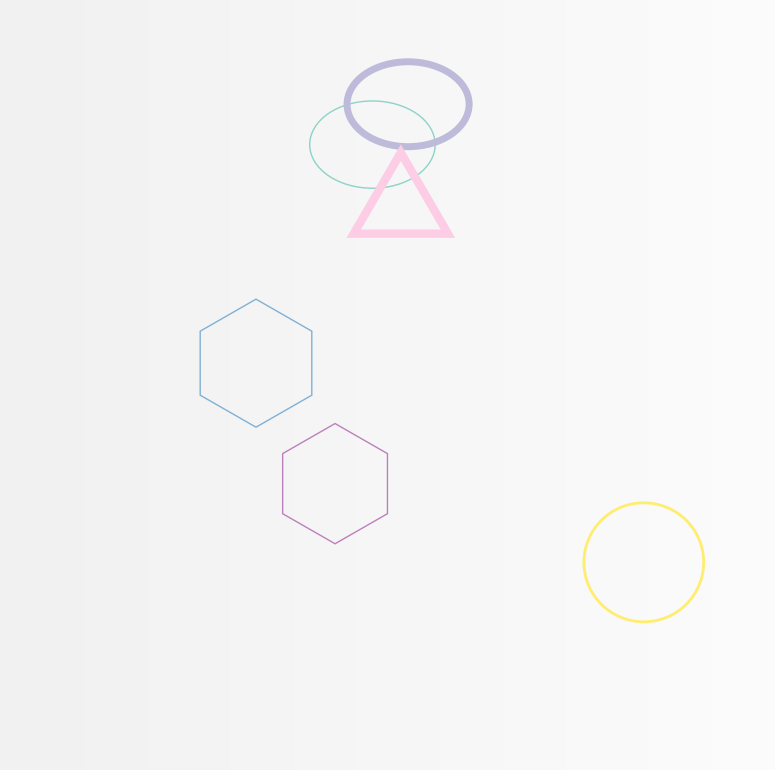[{"shape": "oval", "thickness": 0.5, "radius": 0.4, "center": [0.481, 0.812]}, {"shape": "oval", "thickness": 2.5, "radius": 0.39, "center": [0.527, 0.865]}, {"shape": "hexagon", "thickness": 0.5, "radius": 0.42, "center": [0.33, 0.528]}, {"shape": "triangle", "thickness": 3, "radius": 0.35, "center": [0.517, 0.732]}, {"shape": "hexagon", "thickness": 0.5, "radius": 0.39, "center": [0.432, 0.372]}, {"shape": "circle", "thickness": 1, "radius": 0.39, "center": [0.831, 0.27]}]